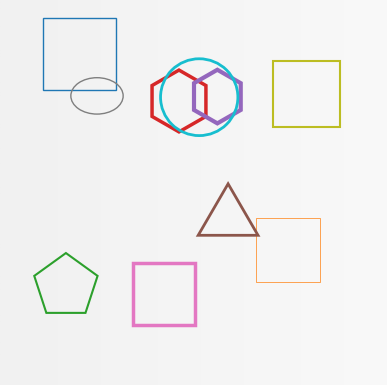[{"shape": "square", "thickness": 1, "radius": 0.47, "center": [0.205, 0.86]}, {"shape": "square", "thickness": 0.5, "radius": 0.42, "center": [0.743, 0.35]}, {"shape": "pentagon", "thickness": 1.5, "radius": 0.43, "center": [0.17, 0.257]}, {"shape": "hexagon", "thickness": 2.5, "radius": 0.4, "center": [0.462, 0.738]}, {"shape": "hexagon", "thickness": 3, "radius": 0.35, "center": [0.561, 0.749]}, {"shape": "triangle", "thickness": 2, "radius": 0.45, "center": [0.589, 0.433]}, {"shape": "square", "thickness": 2.5, "radius": 0.4, "center": [0.422, 0.236]}, {"shape": "oval", "thickness": 1, "radius": 0.34, "center": [0.25, 0.751]}, {"shape": "square", "thickness": 1.5, "radius": 0.43, "center": [0.791, 0.756]}, {"shape": "circle", "thickness": 2, "radius": 0.5, "center": [0.514, 0.748]}]